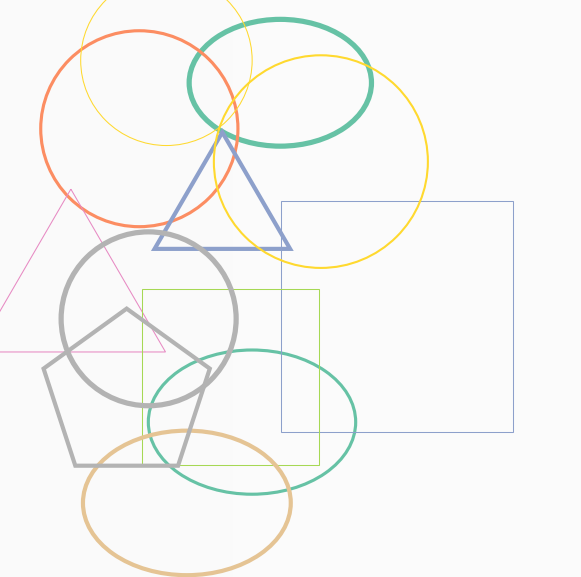[{"shape": "oval", "thickness": 2.5, "radius": 0.78, "center": [0.482, 0.856]}, {"shape": "oval", "thickness": 1.5, "radius": 0.89, "center": [0.434, 0.268]}, {"shape": "circle", "thickness": 1.5, "radius": 0.85, "center": [0.24, 0.776]}, {"shape": "triangle", "thickness": 2, "radius": 0.67, "center": [0.383, 0.635]}, {"shape": "square", "thickness": 0.5, "radius": 1.0, "center": [0.682, 0.451]}, {"shape": "triangle", "thickness": 0.5, "radius": 0.94, "center": [0.122, 0.484]}, {"shape": "square", "thickness": 0.5, "radius": 0.76, "center": [0.397, 0.347]}, {"shape": "circle", "thickness": 1, "radius": 0.92, "center": [0.552, 0.719]}, {"shape": "circle", "thickness": 0.5, "radius": 0.74, "center": [0.286, 0.895]}, {"shape": "oval", "thickness": 2, "radius": 0.89, "center": [0.321, 0.128]}, {"shape": "pentagon", "thickness": 2, "radius": 0.75, "center": [0.218, 0.314]}, {"shape": "circle", "thickness": 2.5, "radius": 0.75, "center": [0.256, 0.447]}]